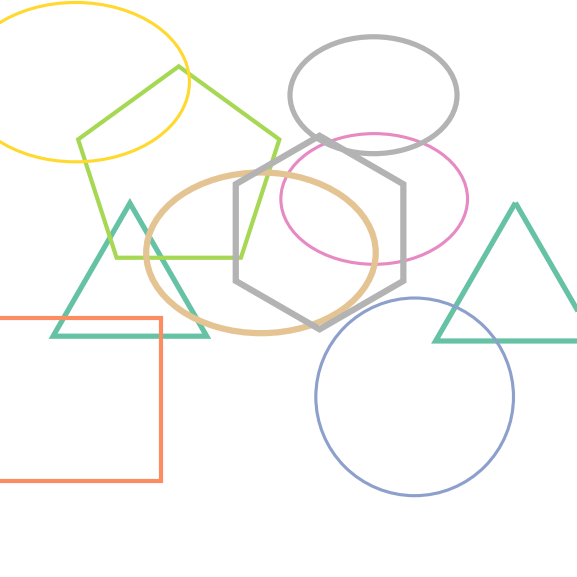[{"shape": "triangle", "thickness": 2.5, "radius": 0.77, "center": [0.225, 0.494]}, {"shape": "triangle", "thickness": 2.5, "radius": 0.8, "center": [0.892, 0.488]}, {"shape": "square", "thickness": 2, "radius": 0.71, "center": [0.138, 0.307]}, {"shape": "circle", "thickness": 1.5, "radius": 0.86, "center": [0.718, 0.312]}, {"shape": "oval", "thickness": 1.5, "radius": 0.81, "center": [0.648, 0.655]}, {"shape": "pentagon", "thickness": 2, "radius": 0.92, "center": [0.31, 0.701]}, {"shape": "oval", "thickness": 1.5, "radius": 0.99, "center": [0.131, 0.857]}, {"shape": "oval", "thickness": 3, "radius": 0.99, "center": [0.452, 0.561]}, {"shape": "oval", "thickness": 2.5, "radius": 0.72, "center": [0.647, 0.834]}, {"shape": "hexagon", "thickness": 3, "radius": 0.84, "center": [0.553, 0.596]}]